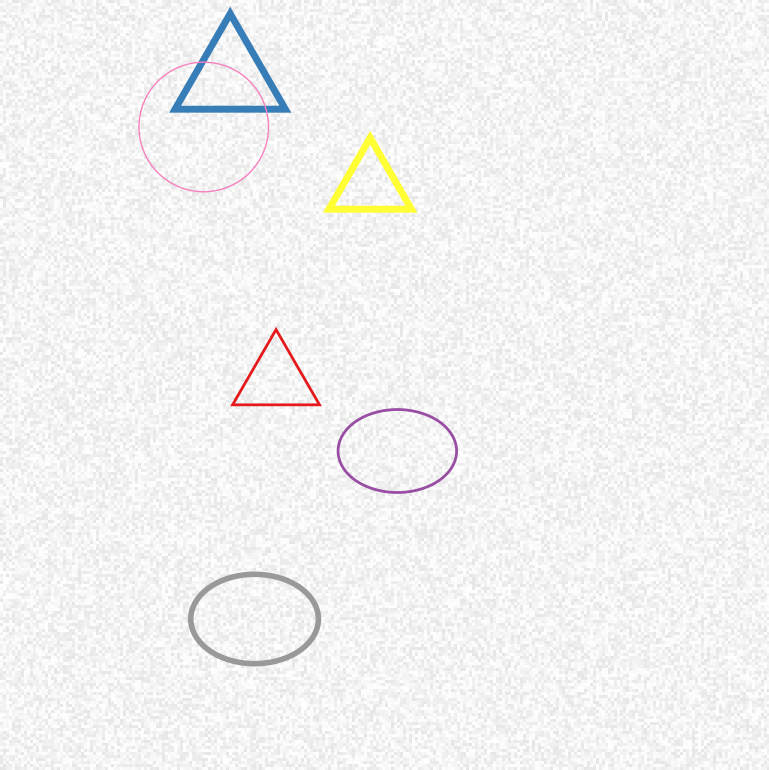[{"shape": "triangle", "thickness": 1, "radius": 0.33, "center": [0.359, 0.507]}, {"shape": "triangle", "thickness": 2.5, "radius": 0.41, "center": [0.299, 0.9]}, {"shape": "oval", "thickness": 1, "radius": 0.38, "center": [0.516, 0.414]}, {"shape": "triangle", "thickness": 2.5, "radius": 0.31, "center": [0.481, 0.759]}, {"shape": "circle", "thickness": 0.5, "radius": 0.42, "center": [0.265, 0.835]}, {"shape": "oval", "thickness": 2, "radius": 0.41, "center": [0.331, 0.196]}]